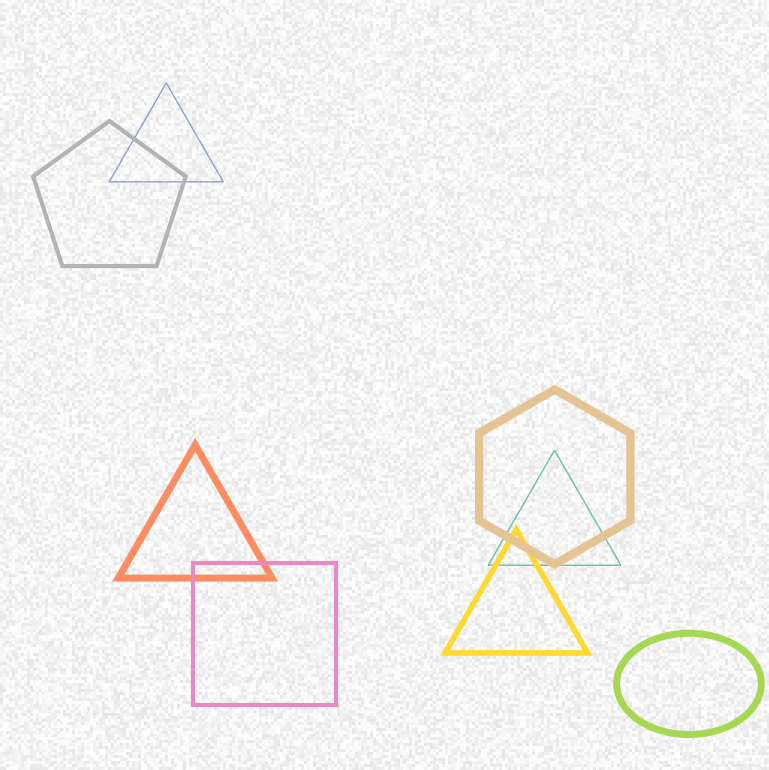[{"shape": "triangle", "thickness": 0.5, "radius": 0.5, "center": [0.72, 0.316]}, {"shape": "triangle", "thickness": 2.5, "radius": 0.58, "center": [0.253, 0.307]}, {"shape": "triangle", "thickness": 0.5, "radius": 0.43, "center": [0.216, 0.807]}, {"shape": "square", "thickness": 1.5, "radius": 0.46, "center": [0.343, 0.177]}, {"shape": "oval", "thickness": 2.5, "radius": 0.47, "center": [0.895, 0.112]}, {"shape": "triangle", "thickness": 2, "radius": 0.53, "center": [0.671, 0.205]}, {"shape": "hexagon", "thickness": 3, "radius": 0.57, "center": [0.72, 0.381]}, {"shape": "pentagon", "thickness": 1.5, "radius": 0.52, "center": [0.142, 0.739]}]